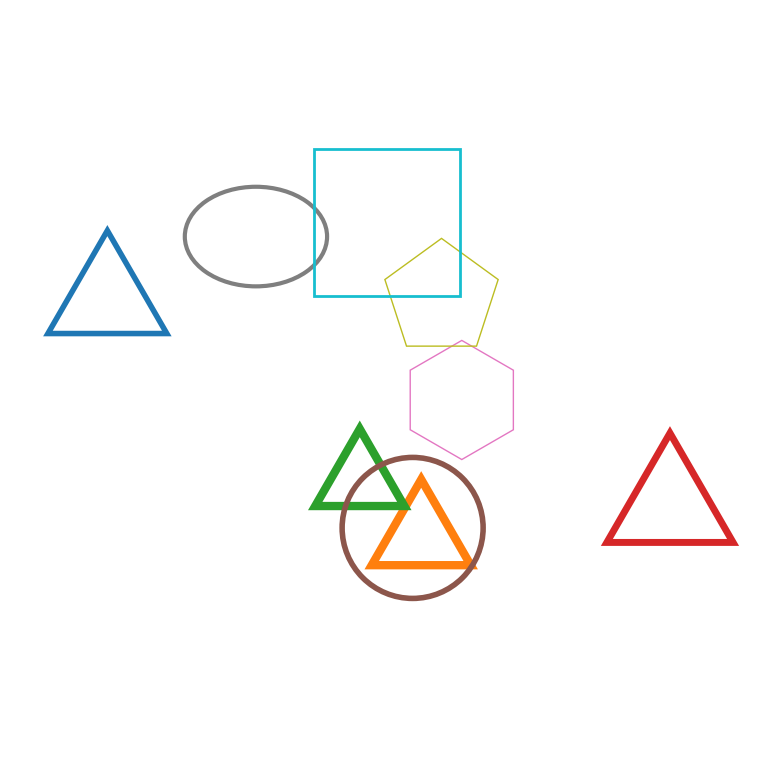[{"shape": "triangle", "thickness": 2, "radius": 0.45, "center": [0.139, 0.611]}, {"shape": "triangle", "thickness": 3, "radius": 0.37, "center": [0.547, 0.303]}, {"shape": "triangle", "thickness": 3, "radius": 0.33, "center": [0.467, 0.376]}, {"shape": "triangle", "thickness": 2.5, "radius": 0.47, "center": [0.87, 0.343]}, {"shape": "circle", "thickness": 2, "radius": 0.46, "center": [0.536, 0.314]}, {"shape": "hexagon", "thickness": 0.5, "radius": 0.39, "center": [0.6, 0.481]}, {"shape": "oval", "thickness": 1.5, "radius": 0.46, "center": [0.332, 0.693]}, {"shape": "pentagon", "thickness": 0.5, "radius": 0.39, "center": [0.573, 0.613]}, {"shape": "square", "thickness": 1, "radius": 0.48, "center": [0.503, 0.711]}]